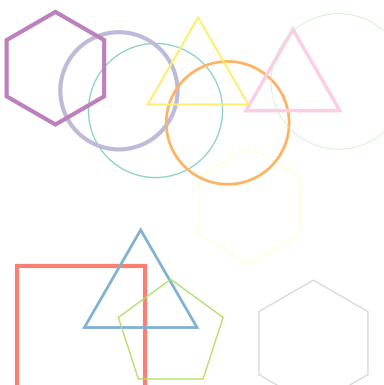[{"shape": "circle", "thickness": 1, "radius": 0.87, "center": [0.404, 0.713]}, {"shape": "hexagon", "thickness": 0.5, "radius": 0.76, "center": [0.648, 0.466]}, {"shape": "circle", "thickness": 3, "radius": 0.76, "center": [0.309, 0.764]}, {"shape": "square", "thickness": 3, "radius": 0.83, "center": [0.211, 0.144]}, {"shape": "triangle", "thickness": 2, "radius": 0.84, "center": [0.365, 0.234]}, {"shape": "circle", "thickness": 2, "radius": 0.8, "center": [0.591, 0.681]}, {"shape": "pentagon", "thickness": 1, "radius": 0.72, "center": [0.443, 0.131]}, {"shape": "triangle", "thickness": 2.5, "radius": 0.7, "center": [0.761, 0.783]}, {"shape": "hexagon", "thickness": 1, "radius": 0.82, "center": [0.814, 0.109]}, {"shape": "hexagon", "thickness": 3, "radius": 0.73, "center": [0.144, 0.823]}, {"shape": "circle", "thickness": 0.5, "radius": 0.88, "center": [0.88, 0.788]}, {"shape": "triangle", "thickness": 1.5, "radius": 0.75, "center": [0.514, 0.804]}]